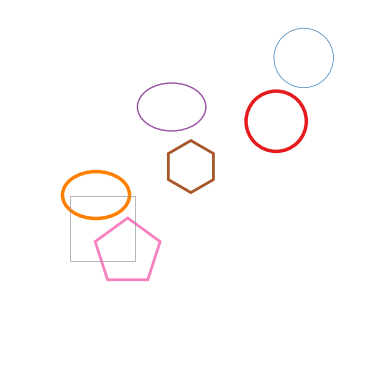[{"shape": "circle", "thickness": 2.5, "radius": 0.39, "center": [0.717, 0.685]}, {"shape": "circle", "thickness": 0.5, "radius": 0.39, "center": [0.789, 0.849]}, {"shape": "oval", "thickness": 1, "radius": 0.44, "center": [0.446, 0.722]}, {"shape": "oval", "thickness": 2.5, "radius": 0.44, "center": [0.249, 0.493]}, {"shape": "hexagon", "thickness": 2, "radius": 0.34, "center": [0.496, 0.567]}, {"shape": "pentagon", "thickness": 2, "radius": 0.44, "center": [0.332, 0.345]}, {"shape": "square", "thickness": 0.5, "radius": 0.42, "center": [0.266, 0.406]}]